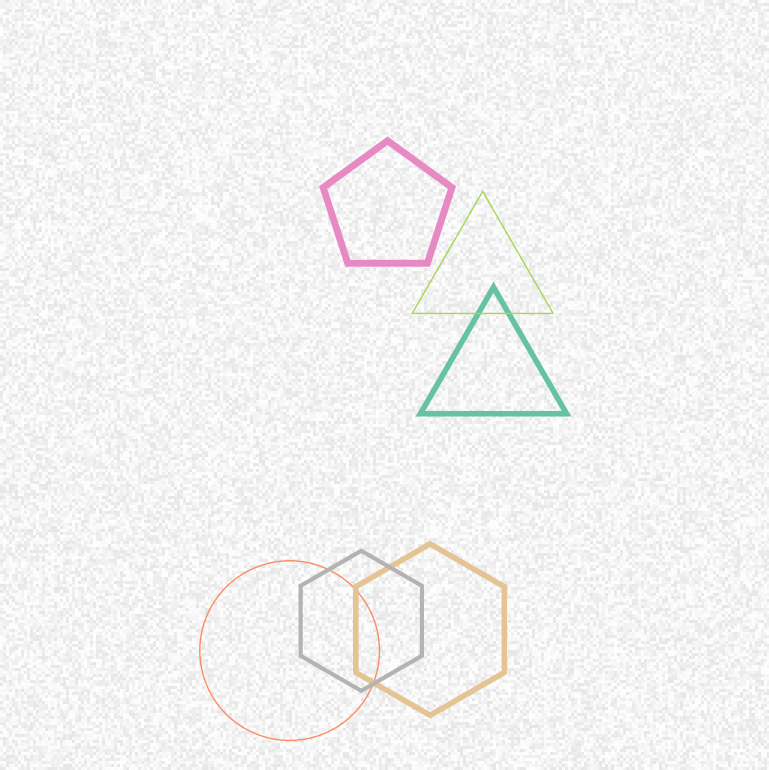[{"shape": "triangle", "thickness": 2, "radius": 0.55, "center": [0.641, 0.517]}, {"shape": "circle", "thickness": 0.5, "radius": 0.58, "center": [0.376, 0.155]}, {"shape": "pentagon", "thickness": 2.5, "radius": 0.44, "center": [0.503, 0.729]}, {"shape": "triangle", "thickness": 0.5, "radius": 0.53, "center": [0.627, 0.646]}, {"shape": "hexagon", "thickness": 2, "radius": 0.56, "center": [0.559, 0.182]}, {"shape": "hexagon", "thickness": 1.5, "radius": 0.45, "center": [0.469, 0.194]}]